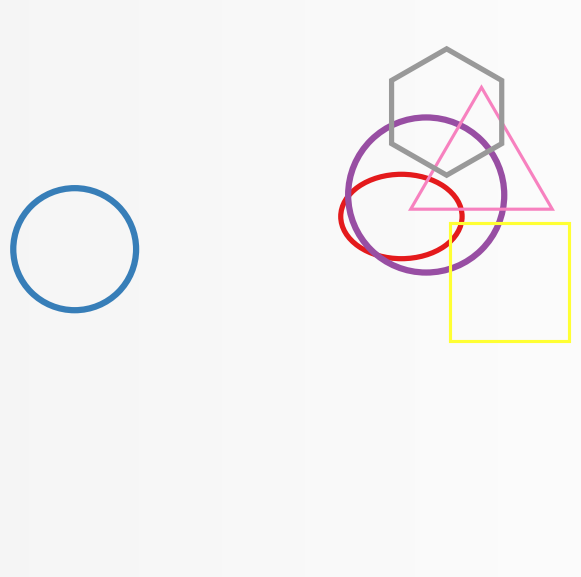[{"shape": "oval", "thickness": 2.5, "radius": 0.52, "center": [0.691, 0.624]}, {"shape": "circle", "thickness": 3, "radius": 0.53, "center": [0.128, 0.568]}, {"shape": "circle", "thickness": 3, "radius": 0.67, "center": [0.733, 0.661]}, {"shape": "square", "thickness": 1.5, "radius": 0.51, "center": [0.877, 0.511]}, {"shape": "triangle", "thickness": 1.5, "radius": 0.7, "center": [0.828, 0.707]}, {"shape": "hexagon", "thickness": 2.5, "radius": 0.55, "center": [0.768, 0.805]}]